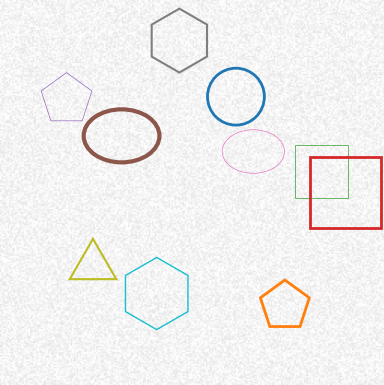[{"shape": "circle", "thickness": 2, "radius": 0.37, "center": [0.613, 0.749]}, {"shape": "pentagon", "thickness": 2, "radius": 0.33, "center": [0.74, 0.206]}, {"shape": "square", "thickness": 0.5, "radius": 0.35, "center": [0.836, 0.555]}, {"shape": "square", "thickness": 2, "radius": 0.46, "center": [0.897, 0.5]}, {"shape": "pentagon", "thickness": 0.5, "radius": 0.35, "center": [0.173, 0.742]}, {"shape": "oval", "thickness": 3, "radius": 0.49, "center": [0.316, 0.647]}, {"shape": "oval", "thickness": 0.5, "radius": 0.4, "center": [0.658, 0.606]}, {"shape": "hexagon", "thickness": 1.5, "radius": 0.42, "center": [0.466, 0.895]}, {"shape": "triangle", "thickness": 1.5, "radius": 0.35, "center": [0.242, 0.31]}, {"shape": "hexagon", "thickness": 1, "radius": 0.47, "center": [0.407, 0.238]}]